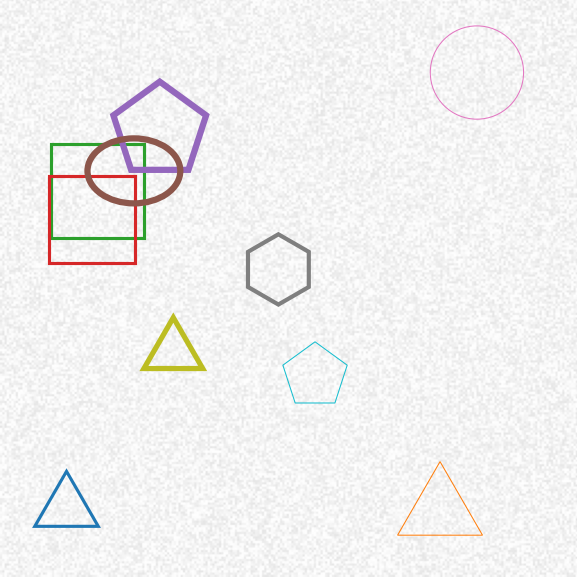[{"shape": "triangle", "thickness": 1.5, "radius": 0.32, "center": [0.115, 0.119]}, {"shape": "triangle", "thickness": 0.5, "radius": 0.42, "center": [0.762, 0.115]}, {"shape": "square", "thickness": 1.5, "radius": 0.4, "center": [0.169, 0.668]}, {"shape": "square", "thickness": 1.5, "radius": 0.37, "center": [0.16, 0.619]}, {"shape": "pentagon", "thickness": 3, "radius": 0.42, "center": [0.277, 0.773]}, {"shape": "oval", "thickness": 3, "radius": 0.4, "center": [0.232, 0.703]}, {"shape": "circle", "thickness": 0.5, "radius": 0.4, "center": [0.826, 0.874]}, {"shape": "hexagon", "thickness": 2, "radius": 0.3, "center": [0.482, 0.533]}, {"shape": "triangle", "thickness": 2.5, "radius": 0.29, "center": [0.3, 0.39]}, {"shape": "pentagon", "thickness": 0.5, "radius": 0.29, "center": [0.546, 0.349]}]